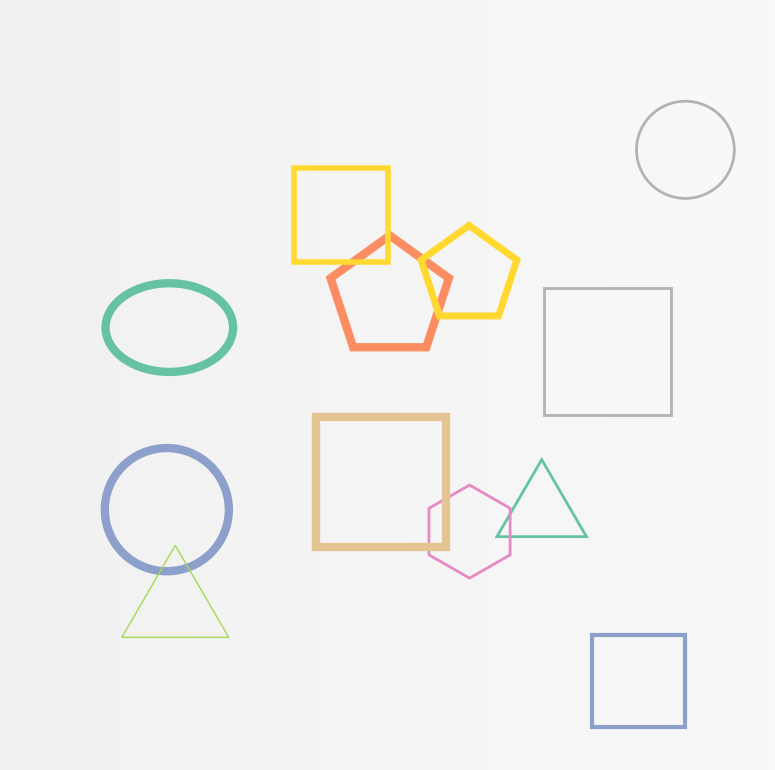[{"shape": "triangle", "thickness": 1, "radius": 0.33, "center": [0.699, 0.336]}, {"shape": "oval", "thickness": 3, "radius": 0.41, "center": [0.218, 0.575]}, {"shape": "pentagon", "thickness": 3, "radius": 0.4, "center": [0.503, 0.614]}, {"shape": "circle", "thickness": 3, "radius": 0.4, "center": [0.215, 0.338]}, {"shape": "square", "thickness": 1.5, "radius": 0.3, "center": [0.824, 0.116]}, {"shape": "hexagon", "thickness": 1, "radius": 0.3, "center": [0.606, 0.31]}, {"shape": "triangle", "thickness": 0.5, "radius": 0.4, "center": [0.226, 0.212]}, {"shape": "pentagon", "thickness": 2.5, "radius": 0.32, "center": [0.605, 0.642]}, {"shape": "square", "thickness": 2, "radius": 0.3, "center": [0.44, 0.721]}, {"shape": "square", "thickness": 3, "radius": 0.42, "center": [0.491, 0.374]}, {"shape": "circle", "thickness": 1, "radius": 0.32, "center": [0.884, 0.805]}, {"shape": "square", "thickness": 1, "radius": 0.41, "center": [0.784, 0.544]}]